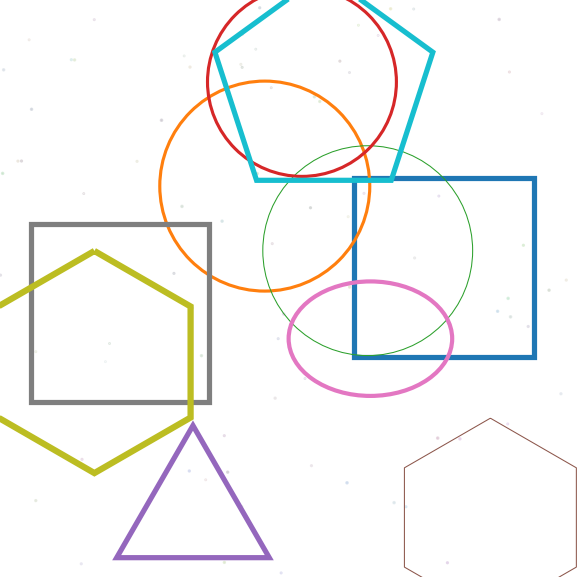[{"shape": "square", "thickness": 2.5, "radius": 0.78, "center": [0.768, 0.536]}, {"shape": "circle", "thickness": 1.5, "radius": 0.91, "center": [0.458, 0.677]}, {"shape": "circle", "thickness": 0.5, "radius": 0.91, "center": [0.637, 0.565]}, {"shape": "circle", "thickness": 1.5, "radius": 0.82, "center": [0.523, 0.857]}, {"shape": "triangle", "thickness": 2.5, "radius": 0.76, "center": [0.334, 0.11]}, {"shape": "hexagon", "thickness": 0.5, "radius": 0.86, "center": [0.849, 0.103]}, {"shape": "oval", "thickness": 2, "radius": 0.71, "center": [0.641, 0.413]}, {"shape": "square", "thickness": 2.5, "radius": 0.77, "center": [0.208, 0.458]}, {"shape": "hexagon", "thickness": 3, "radius": 0.96, "center": [0.163, 0.372]}, {"shape": "pentagon", "thickness": 2.5, "radius": 0.99, "center": [0.561, 0.847]}]